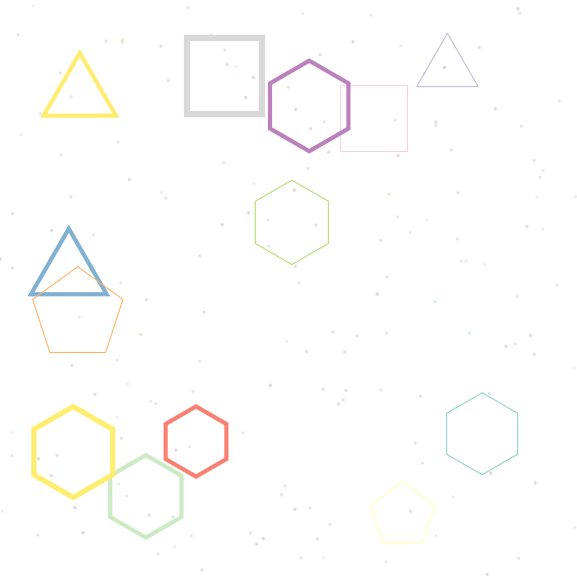[{"shape": "hexagon", "thickness": 0.5, "radius": 0.35, "center": [0.835, 0.248]}, {"shape": "pentagon", "thickness": 0.5, "radius": 0.29, "center": [0.697, 0.107]}, {"shape": "triangle", "thickness": 0.5, "radius": 0.31, "center": [0.775, 0.88]}, {"shape": "hexagon", "thickness": 2, "radius": 0.3, "center": [0.339, 0.235]}, {"shape": "triangle", "thickness": 2, "radius": 0.38, "center": [0.119, 0.527]}, {"shape": "pentagon", "thickness": 0.5, "radius": 0.41, "center": [0.135, 0.455]}, {"shape": "hexagon", "thickness": 0.5, "radius": 0.37, "center": [0.505, 0.614]}, {"shape": "square", "thickness": 0.5, "radius": 0.29, "center": [0.647, 0.795]}, {"shape": "square", "thickness": 3, "radius": 0.33, "center": [0.389, 0.867]}, {"shape": "hexagon", "thickness": 2, "radius": 0.39, "center": [0.535, 0.816]}, {"shape": "hexagon", "thickness": 2, "radius": 0.36, "center": [0.253, 0.14]}, {"shape": "hexagon", "thickness": 2.5, "radius": 0.39, "center": [0.127, 0.216]}, {"shape": "triangle", "thickness": 2, "radius": 0.36, "center": [0.138, 0.835]}]